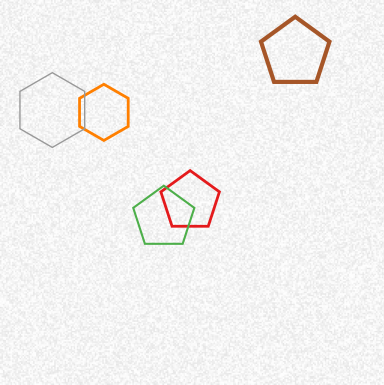[{"shape": "pentagon", "thickness": 2, "radius": 0.4, "center": [0.494, 0.477]}, {"shape": "pentagon", "thickness": 1.5, "radius": 0.42, "center": [0.425, 0.434]}, {"shape": "hexagon", "thickness": 2, "radius": 0.36, "center": [0.27, 0.708]}, {"shape": "pentagon", "thickness": 3, "radius": 0.47, "center": [0.767, 0.863]}, {"shape": "hexagon", "thickness": 1, "radius": 0.49, "center": [0.136, 0.714]}]